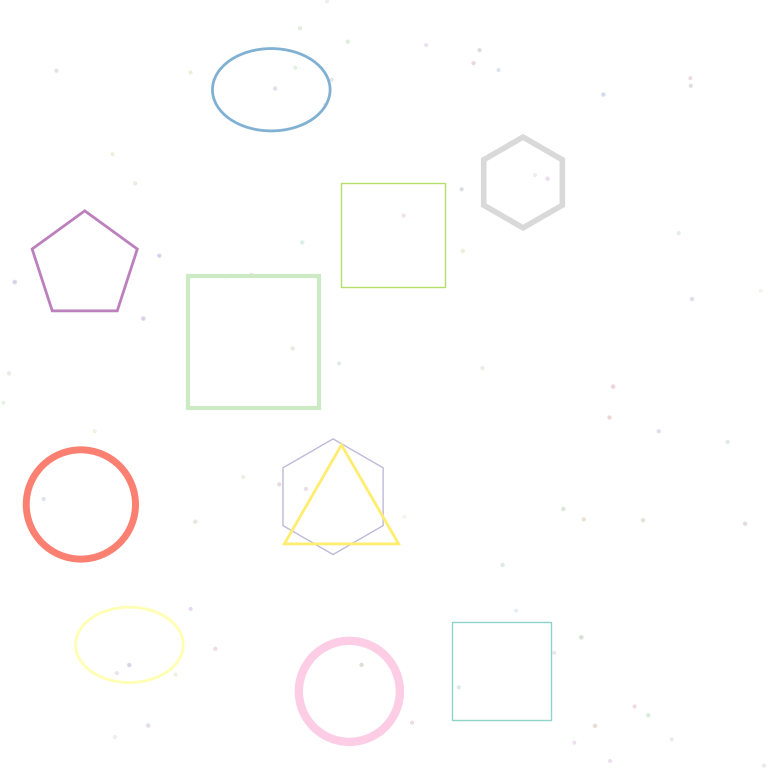[{"shape": "square", "thickness": 0.5, "radius": 0.32, "center": [0.651, 0.129]}, {"shape": "oval", "thickness": 1, "radius": 0.35, "center": [0.168, 0.163]}, {"shape": "hexagon", "thickness": 0.5, "radius": 0.38, "center": [0.433, 0.355]}, {"shape": "circle", "thickness": 2.5, "radius": 0.35, "center": [0.105, 0.345]}, {"shape": "oval", "thickness": 1, "radius": 0.38, "center": [0.352, 0.883]}, {"shape": "square", "thickness": 0.5, "radius": 0.34, "center": [0.51, 0.695]}, {"shape": "circle", "thickness": 3, "radius": 0.33, "center": [0.454, 0.102]}, {"shape": "hexagon", "thickness": 2, "radius": 0.29, "center": [0.679, 0.763]}, {"shape": "pentagon", "thickness": 1, "radius": 0.36, "center": [0.11, 0.654]}, {"shape": "square", "thickness": 1.5, "radius": 0.43, "center": [0.329, 0.556]}, {"shape": "triangle", "thickness": 1, "radius": 0.43, "center": [0.443, 0.336]}]